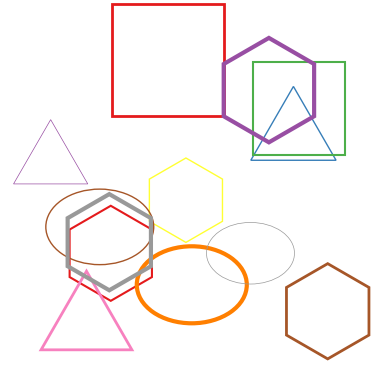[{"shape": "hexagon", "thickness": 1.5, "radius": 0.62, "center": [0.288, 0.342]}, {"shape": "square", "thickness": 2, "radius": 0.73, "center": [0.436, 0.844]}, {"shape": "triangle", "thickness": 1, "radius": 0.64, "center": [0.762, 0.648]}, {"shape": "square", "thickness": 1.5, "radius": 0.6, "center": [0.776, 0.718]}, {"shape": "hexagon", "thickness": 3, "radius": 0.68, "center": [0.698, 0.766]}, {"shape": "triangle", "thickness": 0.5, "radius": 0.56, "center": [0.132, 0.578]}, {"shape": "oval", "thickness": 3, "radius": 0.71, "center": [0.498, 0.26]}, {"shape": "hexagon", "thickness": 1, "radius": 0.55, "center": [0.483, 0.48]}, {"shape": "hexagon", "thickness": 2, "radius": 0.62, "center": [0.851, 0.192]}, {"shape": "oval", "thickness": 1, "radius": 0.7, "center": [0.259, 0.411]}, {"shape": "triangle", "thickness": 2, "radius": 0.68, "center": [0.225, 0.159]}, {"shape": "hexagon", "thickness": 3, "radius": 0.62, "center": [0.284, 0.371]}, {"shape": "oval", "thickness": 0.5, "radius": 0.57, "center": [0.651, 0.342]}]